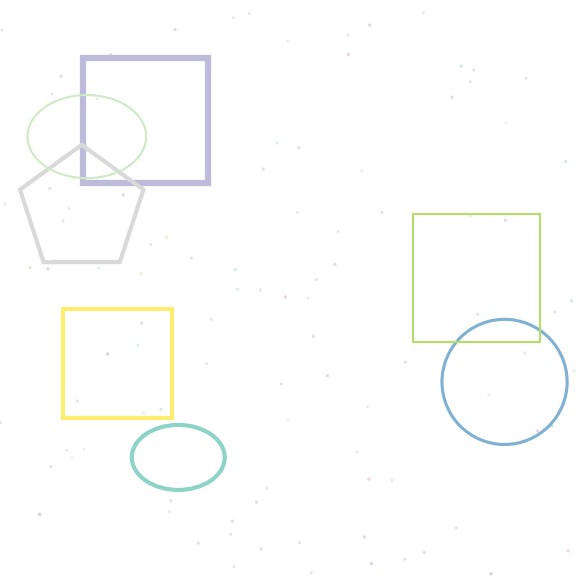[{"shape": "oval", "thickness": 2, "radius": 0.4, "center": [0.309, 0.207]}, {"shape": "square", "thickness": 3, "radius": 0.54, "center": [0.252, 0.79]}, {"shape": "circle", "thickness": 1.5, "radius": 0.54, "center": [0.874, 0.338]}, {"shape": "square", "thickness": 1, "radius": 0.55, "center": [0.825, 0.518]}, {"shape": "pentagon", "thickness": 2, "radius": 0.56, "center": [0.142, 0.636]}, {"shape": "oval", "thickness": 1, "radius": 0.51, "center": [0.15, 0.763]}, {"shape": "square", "thickness": 2, "radius": 0.47, "center": [0.203, 0.369]}]